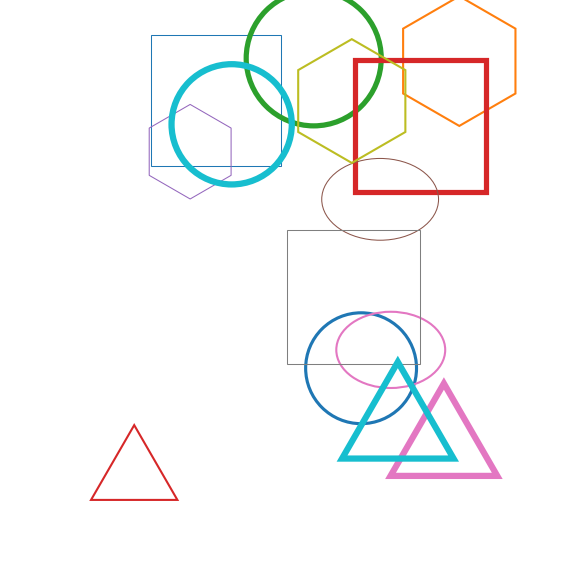[{"shape": "square", "thickness": 0.5, "radius": 0.56, "center": [0.374, 0.825]}, {"shape": "circle", "thickness": 1.5, "radius": 0.48, "center": [0.625, 0.361]}, {"shape": "hexagon", "thickness": 1, "radius": 0.56, "center": [0.795, 0.893]}, {"shape": "circle", "thickness": 2.5, "radius": 0.58, "center": [0.543, 0.898]}, {"shape": "triangle", "thickness": 1, "radius": 0.43, "center": [0.232, 0.177]}, {"shape": "square", "thickness": 2.5, "radius": 0.57, "center": [0.728, 0.781]}, {"shape": "hexagon", "thickness": 0.5, "radius": 0.41, "center": [0.329, 0.736]}, {"shape": "oval", "thickness": 0.5, "radius": 0.51, "center": [0.658, 0.654]}, {"shape": "oval", "thickness": 1, "radius": 0.47, "center": [0.677, 0.393]}, {"shape": "triangle", "thickness": 3, "radius": 0.53, "center": [0.769, 0.228]}, {"shape": "square", "thickness": 0.5, "radius": 0.58, "center": [0.612, 0.485]}, {"shape": "hexagon", "thickness": 1, "radius": 0.54, "center": [0.609, 0.824]}, {"shape": "circle", "thickness": 3, "radius": 0.52, "center": [0.401, 0.784]}, {"shape": "triangle", "thickness": 3, "radius": 0.56, "center": [0.689, 0.261]}]